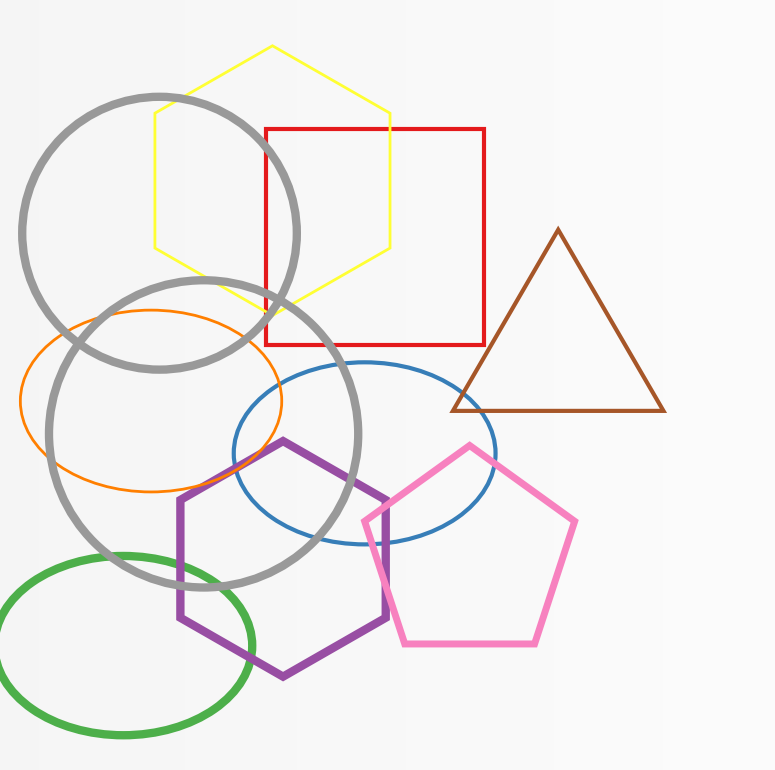[{"shape": "square", "thickness": 1.5, "radius": 0.7, "center": [0.484, 0.693]}, {"shape": "oval", "thickness": 1.5, "radius": 0.84, "center": [0.471, 0.411]}, {"shape": "oval", "thickness": 3, "radius": 0.83, "center": [0.159, 0.162]}, {"shape": "hexagon", "thickness": 3, "radius": 0.76, "center": [0.365, 0.274]}, {"shape": "oval", "thickness": 1, "radius": 0.84, "center": [0.195, 0.479]}, {"shape": "hexagon", "thickness": 1, "radius": 0.88, "center": [0.352, 0.765]}, {"shape": "triangle", "thickness": 1.5, "radius": 0.78, "center": [0.72, 0.545]}, {"shape": "pentagon", "thickness": 2.5, "radius": 0.71, "center": [0.606, 0.279]}, {"shape": "circle", "thickness": 3, "radius": 0.89, "center": [0.206, 0.697]}, {"shape": "circle", "thickness": 3, "radius": 1.0, "center": [0.263, 0.437]}]